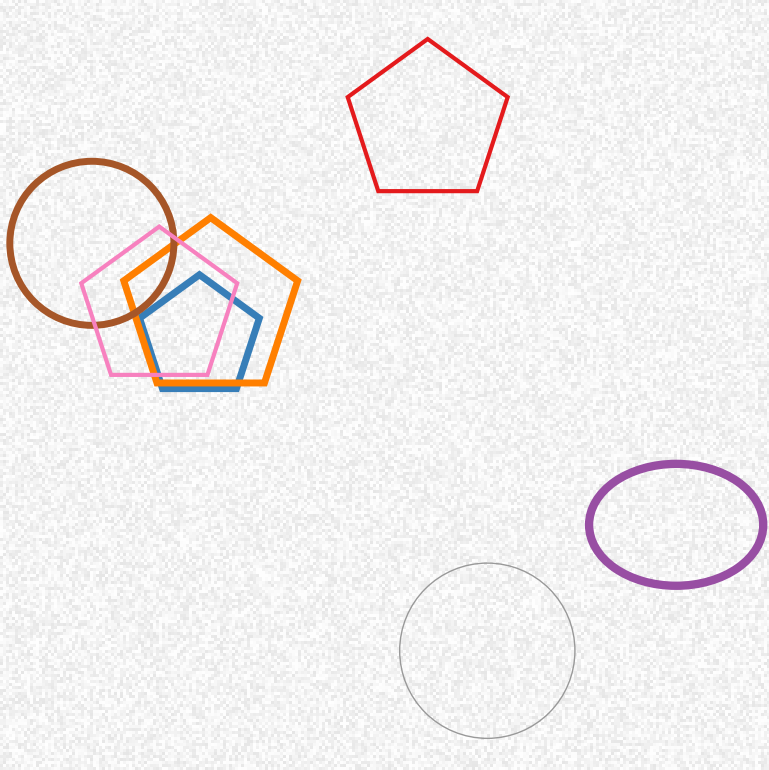[{"shape": "pentagon", "thickness": 1.5, "radius": 0.55, "center": [0.555, 0.84]}, {"shape": "pentagon", "thickness": 2.5, "radius": 0.41, "center": [0.259, 0.561]}, {"shape": "oval", "thickness": 3, "radius": 0.57, "center": [0.878, 0.318]}, {"shape": "pentagon", "thickness": 2.5, "radius": 0.59, "center": [0.274, 0.599]}, {"shape": "circle", "thickness": 2.5, "radius": 0.53, "center": [0.119, 0.684]}, {"shape": "pentagon", "thickness": 1.5, "radius": 0.53, "center": [0.207, 0.599]}, {"shape": "circle", "thickness": 0.5, "radius": 0.57, "center": [0.633, 0.155]}]